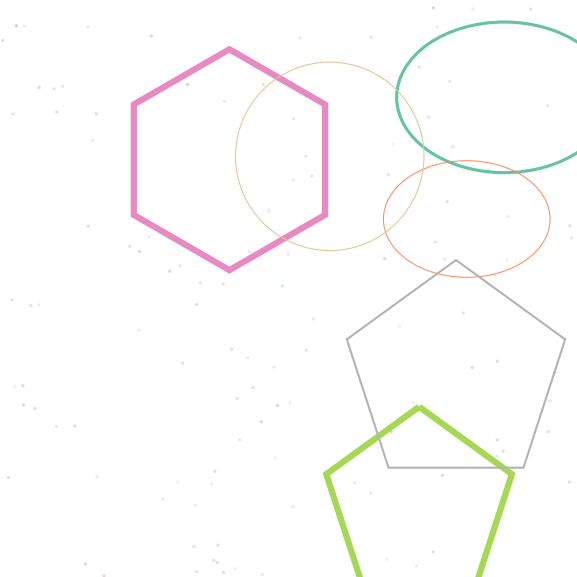[{"shape": "oval", "thickness": 1.5, "radius": 0.93, "center": [0.873, 0.831]}, {"shape": "oval", "thickness": 0.5, "radius": 0.72, "center": [0.808, 0.62]}, {"shape": "hexagon", "thickness": 3, "radius": 0.96, "center": [0.397, 0.723]}, {"shape": "pentagon", "thickness": 3, "radius": 0.84, "center": [0.726, 0.126]}, {"shape": "circle", "thickness": 0.5, "radius": 0.82, "center": [0.571, 0.728]}, {"shape": "pentagon", "thickness": 1, "radius": 0.99, "center": [0.79, 0.35]}]